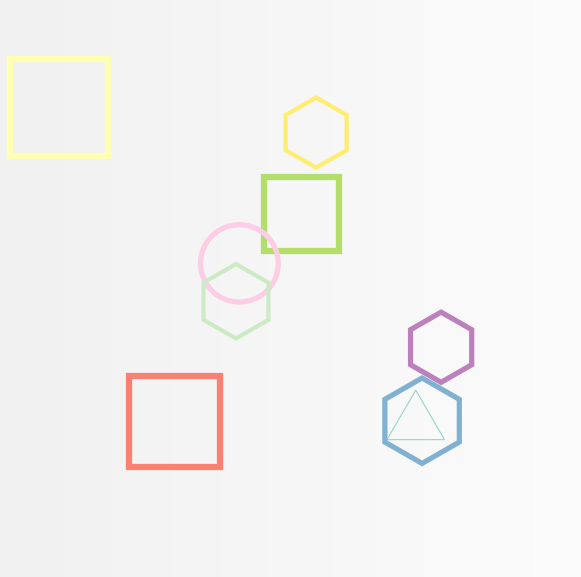[{"shape": "triangle", "thickness": 0.5, "radius": 0.29, "center": [0.715, 0.266]}, {"shape": "square", "thickness": 3, "radius": 0.42, "center": [0.101, 0.813]}, {"shape": "square", "thickness": 3, "radius": 0.39, "center": [0.301, 0.27]}, {"shape": "hexagon", "thickness": 2.5, "radius": 0.37, "center": [0.726, 0.271]}, {"shape": "square", "thickness": 3, "radius": 0.32, "center": [0.519, 0.628]}, {"shape": "circle", "thickness": 2.5, "radius": 0.33, "center": [0.412, 0.543]}, {"shape": "hexagon", "thickness": 2.5, "radius": 0.3, "center": [0.759, 0.398]}, {"shape": "hexagon", "thickness": 2, "radius": 0.32, "center": [0.406, 0.477]}, {"shape": "hexagon", "thickness": 2, "radius": 0.3, "center": [0.544, 0.77]}]